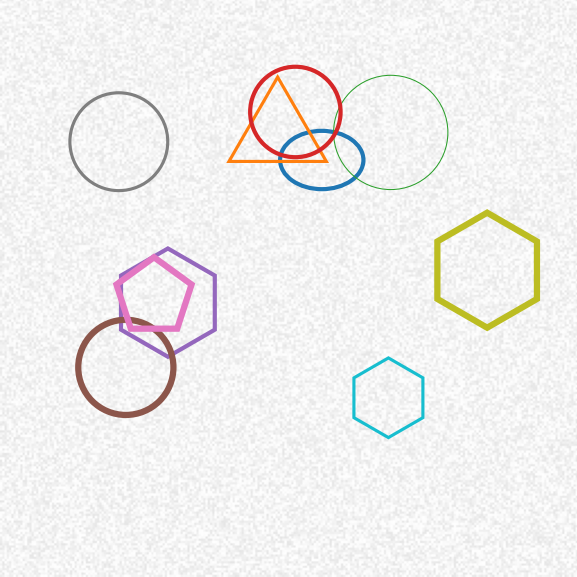[{"shape": "oval", "thickness": 2, "radius": 0.36, "center": [0.557, 0.722]}, {"shape": "triangle", "thickness": 1.5, "radius": 0.49, "center": [0.481, 0.768]}, {"shape": "circle", "thickness": 0.5, "radius": 0.49, "center": [0.677, 0.77]}, {"shape": "circle", "thickness": 2, "radius": 0.39, "center": [0.511, 0.805]}, {"shape": "hexagon", "thickness": 2, "radius": 0.47, "center": [0.291, 0.475]}, {"shape": "circle", "thickness": 3, "radius": 0.41, "center": [0.218, 0.363]}, {"shape": "pentagon", "thickness": 3, "radius": 0.34, "center": [0.267, 0.485]}, {"shape": "circle", "thickness": 1.5, "radius": 0.42, "center": [0.206, 0.754]}, {"shape": "hexagon", "thickness": 3, "radius": 0.5, "center": [0.844, 0.531]}, {"shape": "hexagon", "thickness": 1.5, "radius": 0.34, "center": [0.673, 0.31]}]